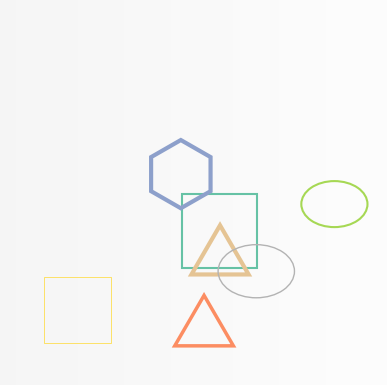[{"shape": "square", "thickness": 1.5, "radius": 0.49, "center": [0.566, 0.4]}, {"shape": "triangle", "thickness": 2.5, "radius": 0.44, "center": [0.527, 0.145]}, {"shape": "hexagon", "thickness": 3, "radius": 0.44, "center": [0.467, 0.548]}, {"shape": "oval", "thickness": 1.5, "radius": 0.43, "center": [0.863, 0.47]}, {"shape": "square", "thickness": 0.5, "radius": 0.43, "center": [0.2, 0.195]}, {"shape": "triangle", "thickness": 3, "radius": 0.43, "center": [0.568, 0.33]}, {"shape": "oval", "thickness": 1, "radius": 0.49, "center": [0.661, 0.296]}]